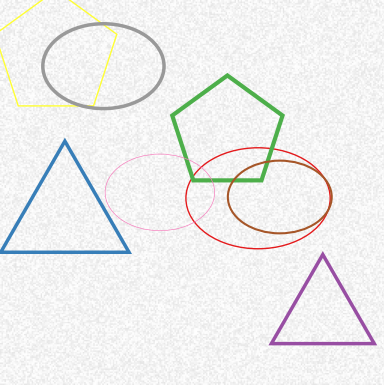[{"shape": "oval", "thickness": 1, "radius": 0.94, "center": [0.67, 0.485]}, {"shape": "triangle", "thickness": 2.5, "radius": 0.96, "center": [0.169, 0.441]}, {"shape": "pentagon", "thickness": 3, "radius": 0.75, "center": [0.591, 0.653]}, {"shape": "triangle", "thickness": 2.5, "radius": 0.77, "center": [0.838, 0.185]}, {"shape": "pentagon", "thickness": 1, "radius": 0.83, "center": [0.145, 0.86]}, {"shape": "oval", "thickness": 1.5, "radius": 0.67, "center": [0.727, 0.488]}, {"shape": "oval", "thickness": 0.5, "radius": 0.71, "center": [0.415, 0.5]}, {"shape": "oval", "thickness": 2.5, "radius": 0.79, "center": [0.269, 0.828]}]